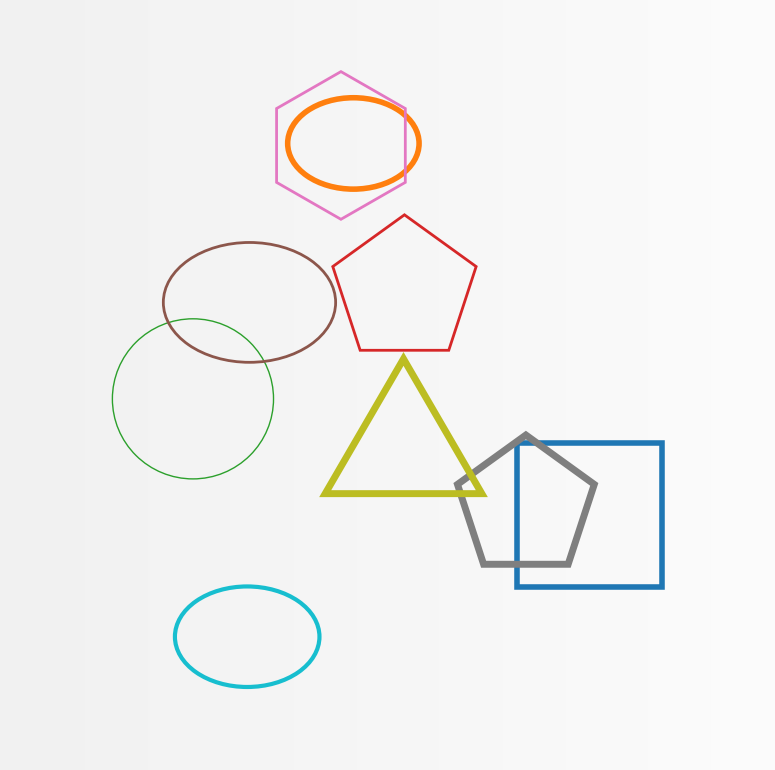[{"shape": "square", "thickness": 2, "radius": 0.47, "center": [0.761, 0.332]}, {"shape": "oval", "thickness": 2, "radius": 0.42, "center": [0.456, 0.814]}, {"shape": "circle", "thickness": 0.5, "radius": 0.52, "center": [0.249, 0.482]}, {"shape": "pentagon", "thickness": 1, "radius": 0.49, "center": [0.522, 0.624]}, {"shape": "oval", "thickness": 1, "radius": 0.56, "center": [0.322, 0.607]}, {"shape": "hexagon", "thickness": 1, "radius": 0.48, "center": [0.44, 0.811]}, {"shape": "pentagon", "thickness": 2.5, "radius": 0.46, "center": [0.679, 0.342]}, {"shape": "triangle", "thickness": 2.5, "radius": 0.58, "center": [0.521, 0.417]}, {"shape": "oval", "thickness": 1.5, "radius": 0.47, "center": [0.319, 0.173]}]